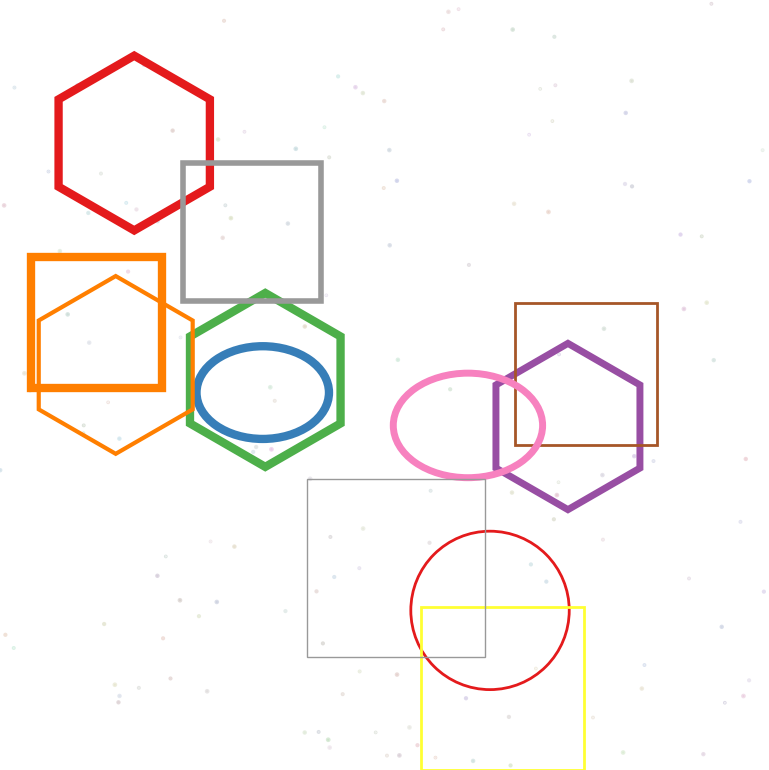[{"shape": "hexagon", "thickness": 3, "radius": 0.57, "center": [0.174, 0.814]}, {"shape": "circle", "thickness": 1, "radius": 0.51, "center": [0.636, 0.207]}, {"shape": "oval", "thickness": 3, "radius": 0.43, "center": [0.341, 0.49]}, {"shape": "hexagon", "thickness": 3, "radius": 0.56, "center": [0.345, 0.507]}, {"shape": "hexagon", "thickness": 2.5, "radius": 0.54, "center": [0.738, 0.446]}, {"shape": "square", "thickness": 3, "radius": 0.43, "center": [0.126, 0.581]}, {"shape": "hexagon", "thickness": 1.5, "radius": 0.58, "center": [0.15, 0.526]}, {"shape": "square", "thickness": 1, "radius": 0.53, "center": [0.652, 0.106]}, {"shape": "square", "thickness": 1, "radius": 0.46, "center": [0.761, 0.514]}, {"shape": "oval", "thickness": 2.5, "radius": 0.48, "center": [0.608, 0.448]}, {"shape": "square", "thickness": 2, "radius": 0.45, "center": [0.327, 0.699]}, {"shape": "square", "thickness": 0.5, "radius": 0.58, "center": [0.514, 0.262]}]